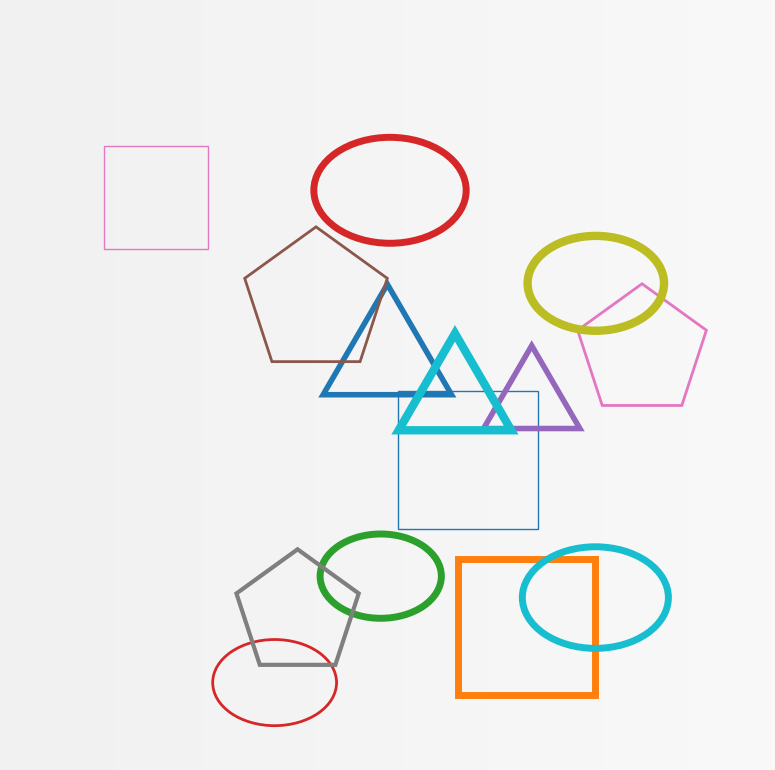[{"shape": "triangle", "thickness": 2, "radius": 0.48, "center": [0.5, 0.535]}, {"shape": "square", "thickness": 0.5, "radius": 0.45, "center": [0.604, 0.402]}, {"shape": "square", "thickness": 2.5, "radius": 0.44, "center": [0.679, 0.186]}, {"shape": "oval", "thickness": 2.5, "radius": 0.39, "center": [0.491, 0.252]}, {"shape": "oval", "thickness": 1, "radius": 0.4, "center": [0.354, 0.114]}, {"shape": "oval", "thickness": 2.5, "radius": 0.49, "center": [0.503, 0.753]}, {"shape": "triangle", "thickness": 2, "radius": 0.36, "center": [0.686, 0.479]}, {"shape": "pentagon", "thickness": 1, "radius": 0.48, "center": [0.408, 0.609]}, {"shape": "pentagon", "thickness": 1, "radius": 0.44, "center": [0.828, 0.544]}, {"shape": "square", "thickness": 0.5, "radius": 0.34, "center": [0.202, 0.744]}, {"shape": "pentagon", "thickness": 1.5, "radius": 0.41, "center": [0.384, 0.204]}, {"shape": "oval", "thickness": 3, "radius": 0.44, "center": [0.769, 0.632]}, {"shape": "oval", "thickness": 2.5, "radius": 0.47, "center": [0.768, 0.224]}, {"shape": "triangle", "thickness": 3, "radius": 0.42, "center": [0.587, 0.483]}]